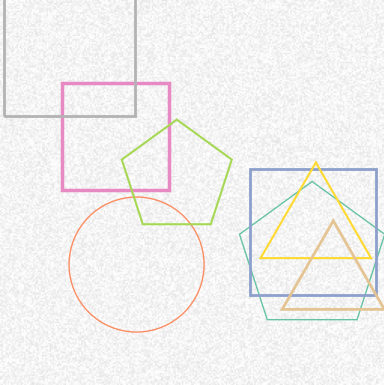[{"shape": "pentagon", "thickness": 1, "radius": 0.99, "center": [0.811, 0.33]}, {"shape": "circle", "thickness": 1, "radius": 0.88, "center": [0.355, 0.313]}, {"shape": "square", "thickness": 2, "radius": 0.82, "center": [0.813, 0.398]}, {"shape": "square", "thickness": 2.5, "radius": 0.7, "center": [0.3, 0.645]}, {"shape": "pentagon", "thickness": 1.5, "radius": 0.75, "center": [0.459, 0.539]}, {"shape": "triangle", "thickness": 1.5, "radius": 0.83, "center": [0.82, 0.412]}, {"shape": "triangle", "thickness": 2, "radius": 0.77, "center": [0.866, 0.273]}, {"shape": "square", "thickness": 2, "radius": 0.85, "center": [0.18, 0.869]}]